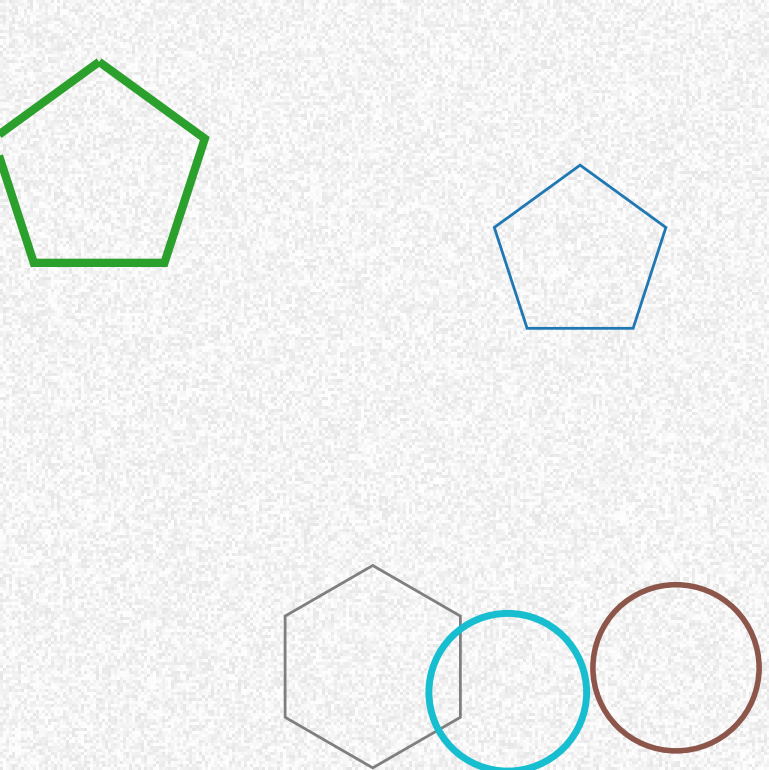[{"shape": "pentagon", "thickness": 1, "radius": 0.59, "center": [0.753, 0.668]}, {"shape": "pentagon", "thickness": 3, "radius": 0.72, "center": [0.129, 0.775]}, {"shape": "circle", "thickness": 2, "radius": 0.54, "center": [0.878, 0.133]}, {"shape": "hexagon", "thickness": 1, "radius": 0.66, "center": [0.484, 0.134]}, {"shape": "circle", "thickness": 2.5, "radius": 0.51, "center": [0.659, 0.101]}]